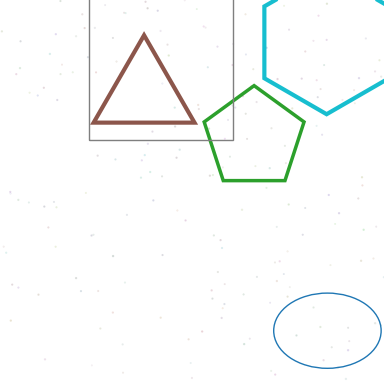[{"shape": "oval", "thickness": 1, "radius": 0.7, "center": [0.85, 0.141]}, {"shape": "pentagon", "thickness": 2.5, "radius": 0.68, "center": [0.66, 0.641]}, {"shape": "triangle", "thickness": 3, "radius": 0.76, "center": [0.374, 0.757]}, {"shape": "square", "thickness": 1, "radius": 0.93, "center": [0.418, 0.823]}, {"shape": "hexagon", "thickness": 3, "radius": 0.93, "center": [0.848, 0.89]}]